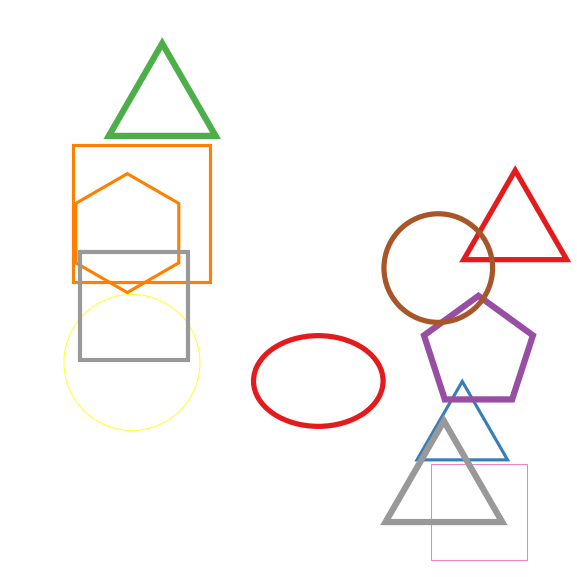[{"shape": "oval", "thickness": 2.5, "radius": 0.56, "center": [0.551, 0.339]}, {"shape": "triangle", "thickness": 2.5, "radius": 0.52, "center": [0.892, 0.601]}, {"shape": "triangle", "thickness": 1.5, "radius": 0.45, "center": [0.8, 0.248]}, {"shape": "triangle", "thickness": 3, "radius": 0.53, "center": [0.281, 0.817]}, {"shape": "pentagon", "thickness": 3, "radius": 0.5, "center": [0.829, 0.388]}, {"shape": "square", "thickness": 1.5, "radius": 0.59, "center": [0.246, 0.629]}, {"shape": "hexagon", "thickness": 1.5, "radius": 0.51, "center": [0.22, 0.595]}, {"shape": "circle", "thickness": 0.5, "radius": 0.59, "center": [0.228, 0.372]}, {"shape": "circle", "thickness": 2.5, "radius": 0.47, "center": [0.759, 0.535]}, {"shape": "square", "thickness": 0.5, "radius": 0.42, "center": [0.829, 0.112]}, {"shape": "square", "thickness": 2, "radius": 0.47, "center": [0.232, 0.469]}, {"shape": "triangle", "thickness": 3, "radius": 0.58, "center": [0.769, 0.153]}]